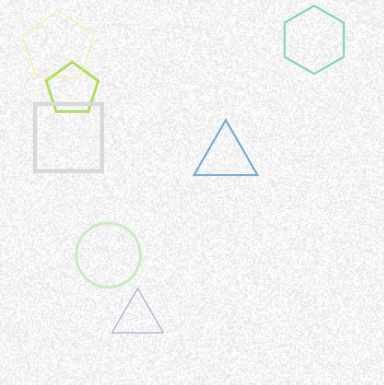[{"shape": "hexagon", "thickness": 1.5, "radius": 0.44, "center": [0.816, 0.897]}, {"shape": "triangle", "thickness": 1, "radius": 0.39, "center": [0.358, 0.174]}, {"shape": "triangle", "thickness": 1.5, "radius": 0.48, "center": [0.586, 0.593]}, {"shape": "pentagon", "thickness": 2, "radius": 0.36, "center": [0.188, 0.768]}, {"shape": "square", "thickness": 3, "radius": 0.43, "center": [0.179, 0.642]}, {"shape": "circle", "thickness": 2, "radius": 0.42, "center": [0.281, 0.337]}, {"shape": "pentagon", "thickness": 0.5, "radius": 0.49, "center": [0.151, 0.877]}]